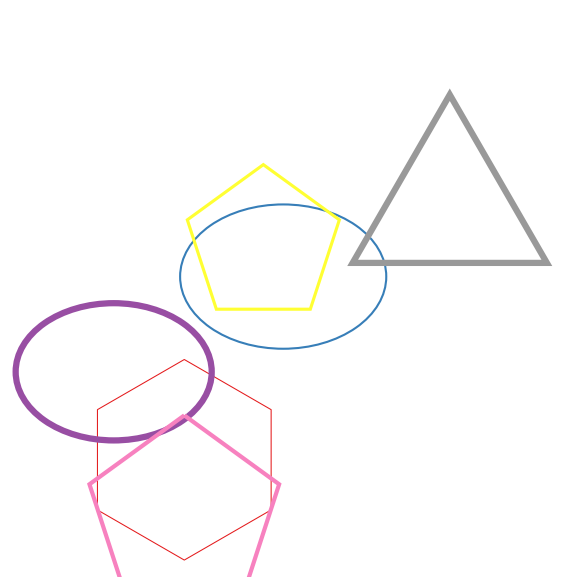[{"shape": "hexagon", "thickness": 0.5, "radius": 0.87, "center": [0.319, 0.203]}, {"shape": "oval", "thickness": 1, "radius": 0.89, "center": [0.49, 0.52]}, {"shape": "oval", "thickness": 3, "radius": 0.85, "center": [0.197, 0.355]}, {"shape": "pentagon", "thickness": 1.5, "radius": 0.69, "center": [0.456, 0.576]}, {"shape": "pentagon", "thickness": 2, "radius": 0.86, "center": [0.319, 0.107]}, {"shape": "triangle", "thickness": 3, "radius": 0.97, "center": [0.779, 0.641]}]